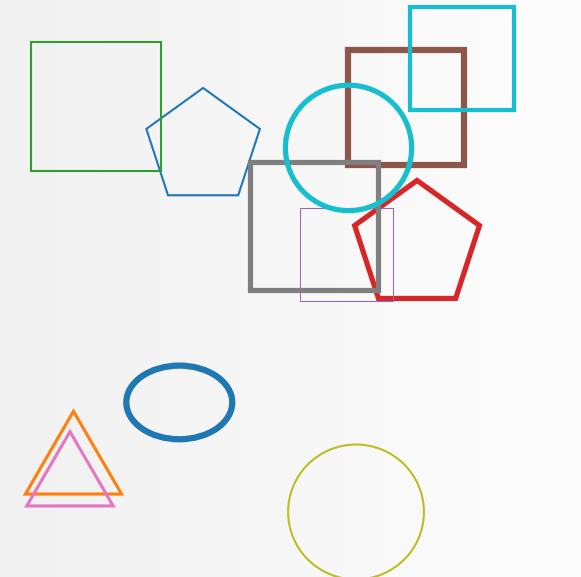[{"shape": "pentagon", "thickness": 1, "radius": 0.51, "center": [0.349, 0.744]}, {"shape": "oval", "thickness": 3, "radius": 0.46, "center": [0.308, 0.302]}, {"shape": "triangle", "thickness": 1.5, "radius": 0.48, "center": [0.126, 0.191]}, {"shape": "square", "thickness": 1, "radius": 0.56, "center": [0.165, 0.815]}, {"shape": "pentagon", "thickness": 2.5, "radius": 0.56, "center": [0.718, 0.574]}, {"shape": "square", "thickness": 0.5, "radius": 0.4, "center": [0.596, 0.558]}, {"shape": "square", "thickness": 3, "radius": 0.5, "center": [0.699, 0.813]}, {"shape": "triangle", "thickness": 1.5, "radius": 0.43, "center": [0.12, 0.166]}, {"shape": "square", "thickness": 2.5, "radius": 0.55, "center": [0.54, 0.607]}, {"shape": "circle", "thickness": 1, "radius": 0.58, "center": [0.613, 0.113]}, {"shape": "square", "thickness": 2, "radius": 0.45, "center": [0.795, 0.898]}, {"shape": "circle", "thickness": 2.5, "radius": 0.54, "center": [0.6, 0.743]}]